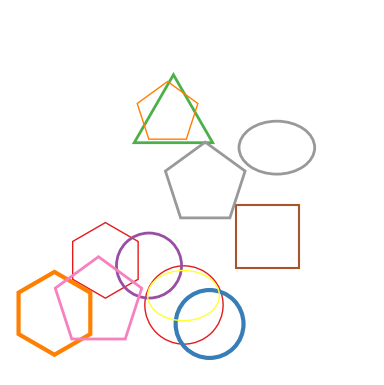[{"shape": "circle", "thickness": 1, "radius": 0.51, "center": [0.478, 0.208]}, {"shape": "hexagon", "thickness": 1, "radius": 0.49, "center": [0.274, 0.324]}, {"shape": "circle", "thickness": 3, "radius": 0.44, "center": [0.544, 0.158]}, {"shape": "triangle", "thickness": 2, "radius": 0.59, "center": [0.451, 0.688]}, {"shape": "circle", "thickness": 2, "radius": 0.42, "center": [0.387, 0.31]}, {"shape": "hexagon", "thickness": 3, "radius": 0.54, "center": [0.141, 0.186]}, {"shape": "pentagon", "thickness": 1, "radius": 0.41, "center": [0.435, 0.706]}, {"shape": "oval", "thickness": 1, "radius": 0.47, "center": [0.477, 0.232]}, {"shape": "square", "thickness": 1.5, "radius": 0.41, "center": [0.695, 0.386]}, {"shape": "pentagon", "thickness": 2, "radius": 0.59, "center": [0.256, 0.215]}, {"shape": "oval", "thickness": 2, "radius": 0.49, "center": [0.719, 0.616]}, {"shape": "pentagon", "thickness": 2, "radius": 0.54, "center": [0.533, 0.522]}]